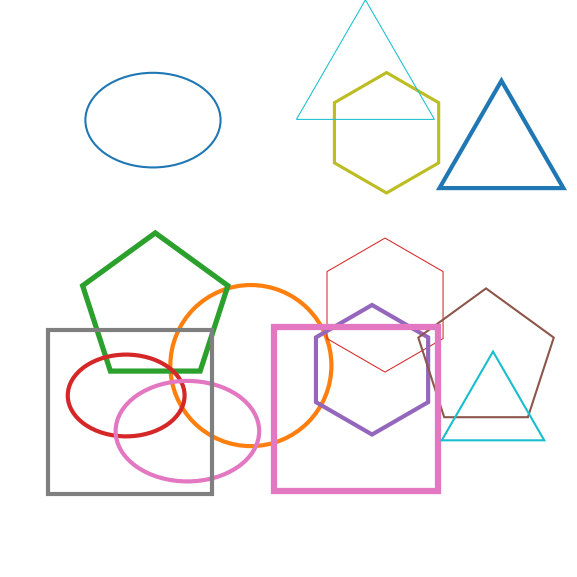[{"shape": "oval", "thickness": 1, "radius": 0.59, "center": [0.265, 0.791]}, {"shape": "triangle", "thickness": 2, "radius": 0.62, "center": [0.868, 0.735]}, {"shape": "circle", "thickness": 2, "radius": 0.7, "center": [0.434, 0.366]}, {"shape": "pentagon", "thickness": 2.5, "radius": 0.66, "center": [0.269, 0.464]}, {"shape": "hexagon", "thickness": 0.5, "radius": 0.58, "center": [0.667, 0.471]}, {"shape": "oval", "thickness": 2, "radius": 0.51, "center": [0.218, 0.314]}, {"shape": "hexagon", "thickness": 2, "radius": 0.56, "center": [0.644, 0.359]}, {"shape": "pentagon", "thickness": 1, "radius": 0.62, "center": [0.842, 0.376]}, {"shape": "oval", "thickness": 2, "radius": 0.62, "center": [0.324, 0.253]}, {"shape": "square", "thickness": 3, "radius": 0.71, "center": [0.616, 0.29]}, {"shape": "square", "thickness": 2, "radius": 0.71, "center": [0.226, 0.285]}, {"shape": "hexagon", "thickness": 1.5, "radius": 0.52, "center": [0.669, 0.769]}, {"shape": "triangle", "thickness": 1, "radius": 0.51, "center": [0.854, 0.288]}, {"shape": "triangle", "thickness": 0.5, "radius": 0.69, "center": [0.633, 0.861]}]